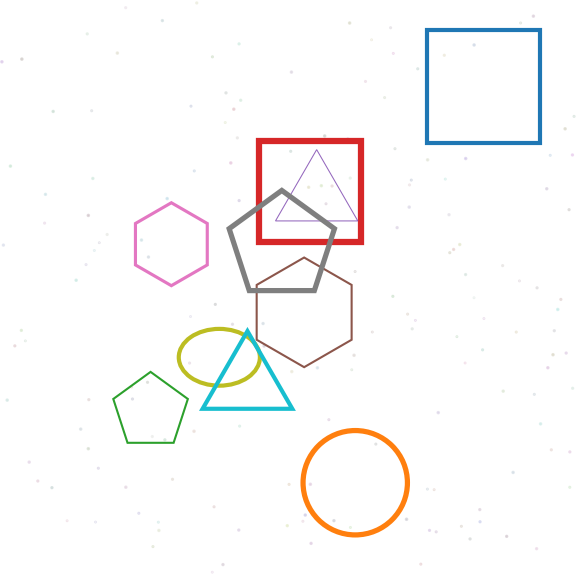[{"shape": "square", "thickness": 2, "radius": 0.49, "center": [0.837, 0.85]}, {"shape": "circle", "thickness": 2.5, "radius": 0.45, "center": [0.615, 0.163]}, {"shape": "pentagon", "thickness": 1, "radius": 0.34, "center": [0.261, 0.287]}, {"shape": "square", "thickness": 3, "radius": 0.44, "center": [0.537, 0.667]}, {"shape": "triangle", "thickness": 0.5, "radius": 0.41, "center": [0.548, 0.658]}, {"shape": "hexagon", "thickness": 1, "radius": 0.47, "center": [0.527, 0.458]}, {"shape": "hexagon", "thickness": 1.5, "radius": 0.36, "center": [0.297, 0.576]}, {"shape": "pentagon", "thickness": 2.5, "radius": 0.48, "center": [0.488, 0.573]}, {"shape": "oval", "thickness": 2, "radius": 0.35, "center": [0.38, 0.38]}, {"shape": "triangle", "thickness": 2, "radius": 0.45, "center": [0.428, 0.336]}]